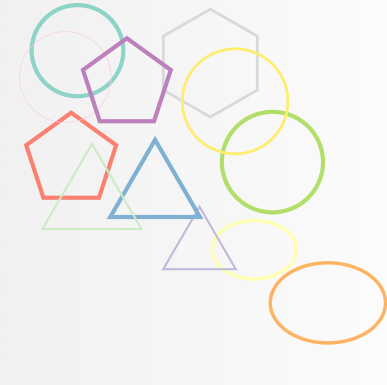[{"shape": "circle", "thickness": 3, "radius": 0.59, "center": [0.2, 0.868]}, {"shape": "oval", "thickness": 2.5, "radius": 0.54, "center": [0.656, 0.351]}, {"shape": "triangle", "thickness": 1.5, "radius": 0.54, "center": [0.515, 0.355]}, {"shape": "pentagon", "thickness": 3, "radius": 0.61, "center": [0.184, 0.585]}, {"shape": "triangle", "thickness": 3, "radius": 0.67, "center": [0.4, 0.503]}, {"shape": "oval", "thickness": 2.5, "radius": 0.74, "center": [0.846, 0.213]}, {"shape": "circle", "thickness": 3, "radius": 0.65, "center": [0.703, 0.579]}, {"shape": "circle", "thickness": 0.5, "radius": 0.59, "center": [0.169, 0.8]}, {"shape": "hexagon", "thickness": 2, "radius": 0.7, "center": [0.543, 0.836]}, {"shape": "pentagon", "thickness": 3, "radius": 0.6, "center": [0.327, 0.781]}, {"shape": "triangle", "thickness": 1.5, "radius": 0.74, "center": [0.237, 0.479]}, {"shape": "circle", "thickness": 2, "radius": 0.68, "center": [0.607, 0.737]}]